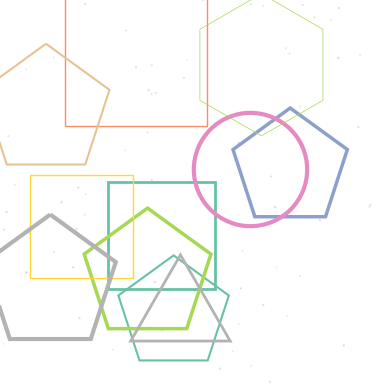[{"shape": "pentagon", "thickness": 1.5, "radius": 0.75, "center": [0.451, 0.186]}, {"shape": "square", "thickness": 2, "radius": 0.69, "center": [0.42, 0.389]}, {"shape": "square", "thickness": 1, "radius": 0.93, "center": [0.353, 0.857]}, {"shape": "pentagon", "thickness": 2.5, "radius": 0.78, "center": [0.754, 0.563]}, {"shape": "circle", "thickness": 3, "radius": 0.74, "center": [0.651, 0.56]}, {"shape": "pentagon", "thickness": 2.5, "radius": 0.87, "center": [0.383, 0.286]}, {"shape": "hexagon", "thickness": 0.5, "radius": 0.92, "center": [0.679, 0.832]}, {"shape": "square", "thickness": 1, "radius": 0.67, "center": [0.212, 0.413]}, {"shape": "pentagon", "thickness": 1.5, "radius": 0.87, "center": [0.119, 0.713]}, {"shape": "pentagon", "thickness": 3, "radius": 0.89, "center": [0.131, 0.264]}, {"shape": "triangle", "thickness": 2, "radius": 0.75, "center": [0.469, 0.189]}]